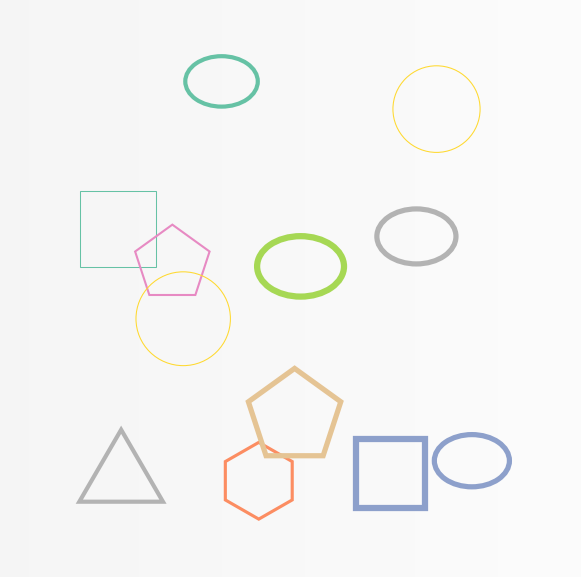[{"shape": "square", "thickness": 0.5, "radius": 0.33, "center": [0.204, 0.603]}, {"shape": "oval", "thickness": 2, "radius": 0.31, "center": [0.381, 0.858]}, {"shape": "hexagon", "thickness": 1.5, "radius": 0.33, "center": [0.445, 0.167]}, {"shape": "square", "thickness": 3, "radius": 0.3, "center": [0.671, 0.179]}, {"shape": "oval", "thickness": 2.5, "radius": 0.32, "center": [0.812, 0.201]}, {"shape": "pentagon", "thickness": 1, "radius": 0.34, "center": [0.297, 0.543]}, {"shape": "oval", "thickness": 3, "radius": 0.37, "center": [0.517, 0.538]}, {"shape": "circle", "thickness": 0.5, "radius": 0.41, "center": [0.315, 0.447]}, {"shape": "circle", "thickness": 0.5, "radius": 0.37, "center": [0.751, 0.81]}, {"shape": "pentagon", "thickness": 2.5, "radius": 0.42, "center": [0.507, 0.278]}, {"shape": "oval", "thickness": 2.5, "radius": 0.34, "center": [0.716, 0.59]}, {"shape": "triangle", "thickness": 2, "radius": 0.42, "center": [0.208, 0.172]}]